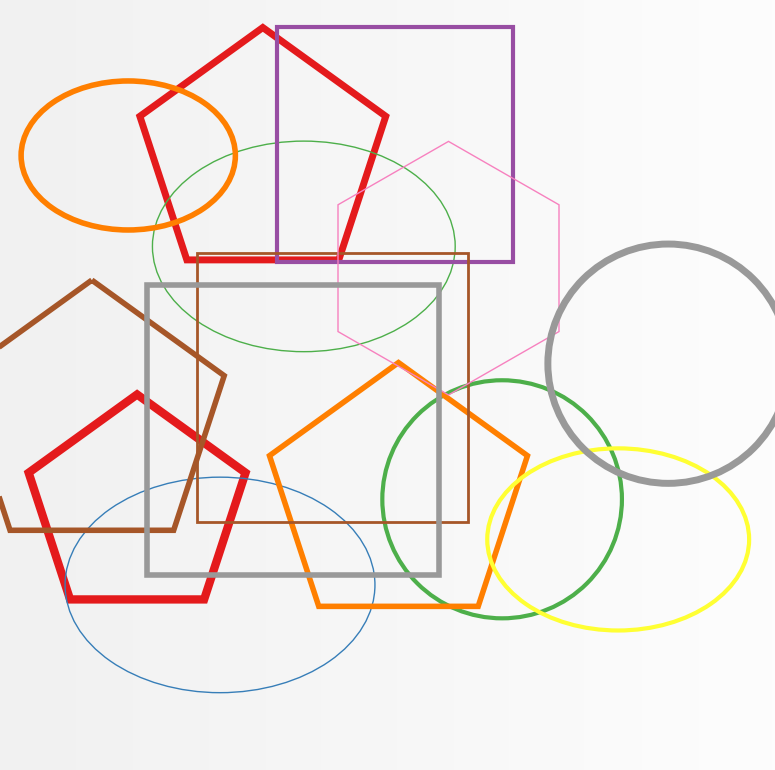[{"shape": "pentagon", "thickness": 3, "radius": 0.74, "center": [0.177, 0.341]}, {"shape": "pentagon", "thickness": 2.5, "radius": 0.83, "center": [0.339, 0.797]}, {"shape": "oval", "thickness": 0.5, "radius": 1.0, "center": [0.284, 0.24]}, {"shape": "circle", "thickness": 1.5, "radius": 0.77, "center": [0.648, 0.352]}, {"shape": "oval", "thickness": 0.5, "radius": 0.98, "center": [0.392, 0.68]}, {"shape": "square", "thickness": 1.5, "radius": 0.76, "center": [0.509, 0.812]}, {"shape": "oval", "thickness": 2, "radius": 0.69, "center": [0.165, 0.798]}, {"shape": "pentagon", "thickness": 2, "radius": 0.87, "center": [0.514, 0.354]}, {"shape": "oval", "thickness": 1.5, "radius": 0.84, "center": [0.798, 0.299]}, {"shape": "pentagon", "thickness": 2, "radius": 0.9, "center": [0.118, 0.457]}, {"shape": "square", "thickness": 1, "radius": 0.88, "center": [0.429, 0.496]}, {"shape": "hexagon", "thickness": 0.5, "radius": 0.82, "center": [0.579, 0.652]}, {"shape": "square", "thickness": 2, "radius": 0.94, "center": [0.378, 0.442]}, {"shape": "circle", "thickness": 2.5, "radius": 0.78, "center": [0.862, 0.528]}]